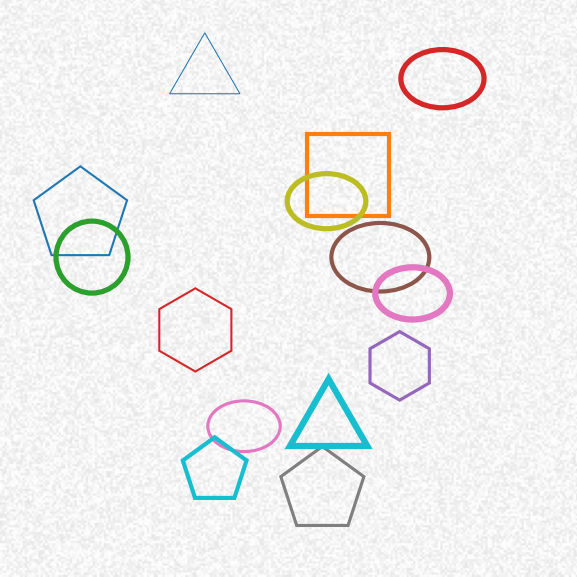[{"shape": "pentagon", "thickness": 1, "radius": 0.42, "center": [0.139, 0.626]}, {"shape": "triangle", "thickness": 0.5, "radius": 0.35, "center": [0.355, 0.872]}, {"shape": "square", "thickness": 2, "radius": 0.35, "center": [0.603, 0.697]}, {"shape": "circle", "thickness": 2.5, "radius": 0.31, "center": [0.159, 0.554]}, {"shape": "oval", "thickness": 2.5, "radius": 0.36, "center": [0.766, 0.863]}, {"shape": "hexagon", "thickness": 1, "radius": 0.36, "center": [0.338, 0.428]}, {"shape": "hexagon", "thickness": 1.5, "radius": 0.3, "center": [0.692, 0.366]}, {"shape": "oval", "thickness": 2, "radius": 0.42, "center": [0.659, 0.554]}, {"shape": "oval", "thickness": 1.5, "radius": 0.31, "center": [0.423, 0.261]}, {"shape": "oval", "thickness": 3, "radius": 0.32, "center": [0.714, 0.491]}, {"shape": "pentagon", "thickness": 1.5, "radius": 0.38, "center": [0.558, 0.15]}, {"shape": "oval", "thickness": 2.5, "radius": 0.34, "center": [0.565, 0.651]}, {"shape": "triangle", "thickness": 3, "radius": 0.39, "center": [0.569, 0.266]}, {"shape": "pentagon", "thickness": 2, "radius": 0.29, "center": [0.372, 0.184]}]